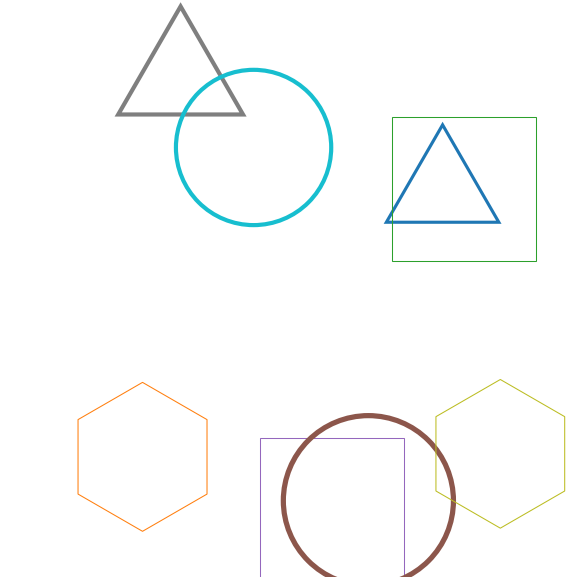[{"shape": "triangle", "thickness": 1.5, "radius": 0.56, "center": [0.766, 0.671]}, {"shape": "hexagon", "thickness": 0.5, "radius": 0.64, "center": [0.247, 0.208]}, {"shape": "square", "thickness": 0.5, "radius": 0.62, "center": [0.804, 0.672]}, {"shape": "square", "thickness": 0.5, "radius": 0.63, "center": [0.575, 0.116]}, {"shape": "circle", "thickness": 2.5, "radius": 0.74, "center": [0.638, 0.132]}, {"shape": "triangle", "thickness": 2, "radius": 0.62, "center": [0.313, 0.863]}, {"shape": "hexagon", "thickness": 0.5, "radius": 0.64, "center": [0.866, 0.213]}, {"shape": "circle", "thickness": 2, "radius": 0.67, "center": [0.439, 0.744]}]